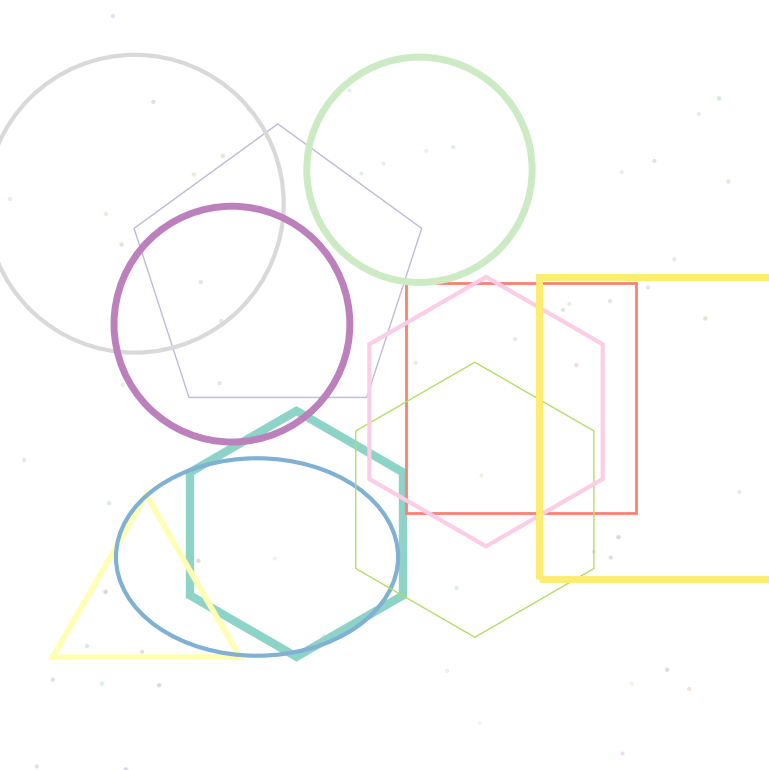[{"shape": "hexagon", "thickness": 3, "radius": 0.8, "center": [0.385, 0.307]}, {"shape": "triangle", "thickness": 2, "radius": 0.7, "center": [0.19, 0.217]}, {"shape": "pentagon", "thickness": 0.5, "radius": 0.98, "center": [0.361, 0.643]}, {"shape": "square", "thickness": 1, "radius": 0.74, "center": [0.677, 0.483]}, {"shape": "oval", "thickness": 1.5, "radius": 0.92, "center": [0.334, 0.277]}, {"shape": "hexagon", "thickness": 0.5, "radius": 0.89, "center": [0.617, 0.351]}, {"shape": "hexagon", "thickness": 1.5, "radius": 0.87, "center": [0.631, 0.465]}, {"shape": "circle", "thickness": 1.5, "radius": 0.97, "center": [0.175, 0.735]}, {"shape": "circle", "thickness": 2.5, "radius": 0.77, "center": [0.301, 0.579]}, {"shape": "circle", "thickness": 2.5, "radius": 0.73, "center": [0.545, 0.779]}, {"shape": "square", "thickness": 2.5, "radius": 0.98, "center": [0.897, 0.444]}]